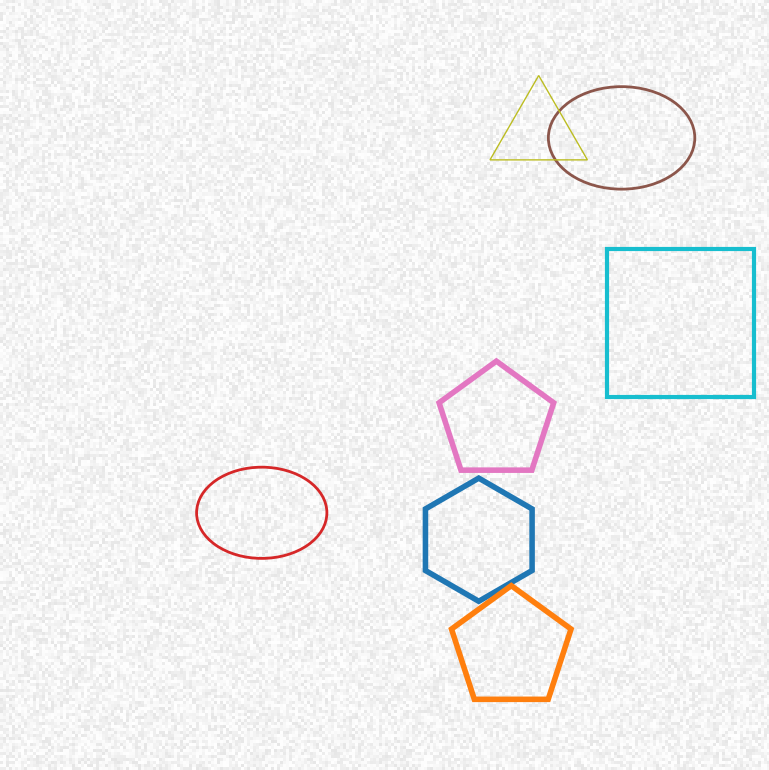[{"shape": "hexagon", "thickness": 2, "radius": 0.4, "center": [0.622, 0.299]}, {"shape": "pentagon", "thickness": 2, "radius": 0.41, "center": [0.664, 0.158]}, {"shape": "oval", "thickness": 1, "radius": 0.42, "center": [0.34, 0.334]}, {"shape": "oval", "thickness": 1, "radius": 0.48, "center": [0.807, 0.821]}, {"shape": "pentagon", "thickness": 2, "radius": 0.39, "center": [0.645, 0.453]}, {"shape": "triangle", "thickness": 0.5, "radius": 0.37, "center": [0.7, 0.829]}, {"shape": "square", "thickness": 1.5, "radius": 0.48, "center": [0.884, 0.58]}]